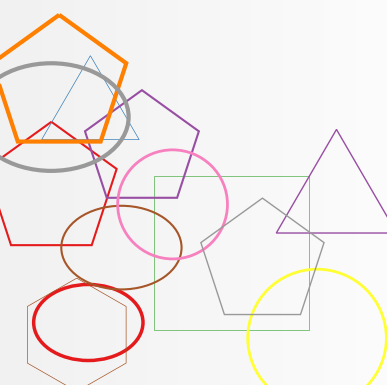[{"shape": "oval", "thickness": 2.5, "radius": 0.71, "center": [0.228, 0.162]}, {"shape": "pentagon", "thickness": 1.5, "radius": 0.89, "center": [0.133, 0.506]}, {"shape": "triangle", "thickness": 0.5, "radius": 0.73, "center": [0.233, 0.71]}, {"shape": "square", "thickness": 0.5, "radius": 1.0, "center": [0.599, 0.342]}, {"shape": "triangle", "thickness": 1, "radius": 0.9, "center": [0.868, 0.484]}, {"shape": "pentagon", "thickness": 1.5, "radius": 0.77, "center": [0.366, 0.611]}, {"shape": "pentagon", "thickness": 3, "radius": 0.91, "center": [0.153, 0.779]}, {"shape": "circle", "thickness": 2, "radius": 0.89, "center": [0.818, 0.122]}, {"shape": "hexagon", "thickness": 0.5, "radius": 0.74, "center": [0.198, 0.13]}, {"shape": "oval", "thickness": 1.5, "radius": 0.78, "center": [0.313, 0.357]}, {"shape": "circle", "thickness": 2, "radius": 0.71, "center": [0.445, 0.469]}, {"shape": "pentagon", "thickness": 1, "radius": 0.84, "center": [0.677, 0.318]}, {"shape": "oval", "thickness": 3, "radius": 1.0, "center": [0.132, 0.696]}]